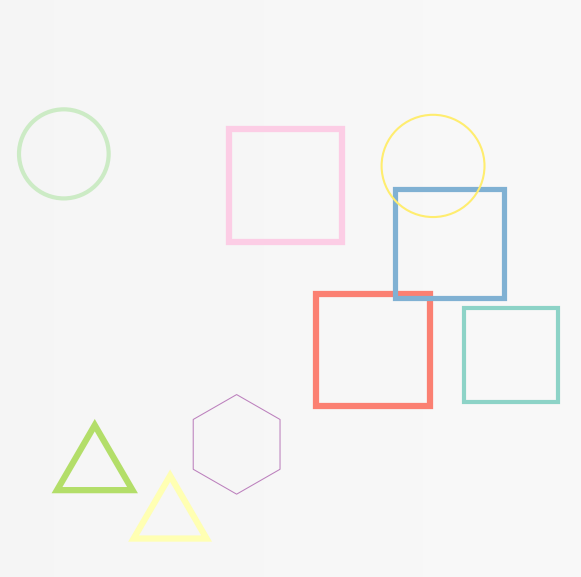[{"shape": "square", "thickness": 2, "radius": 0.4, "center": [0.878, 0.384]}, {"shape": "triangle", "thickness": 3, "radius": 0.36, "center": [0.293, 0.103]}, {"shape": "square", "thickness": 3, "radius": 0.49, "center": [0.642, 0.393]}, {"shape": "square", "thickness": 2.5, "radius": 0.47, "center": [0.774, 0.577]}, {"shape": "triangle", "thickness": 3, "radius": 0.37, "center": [0.163, 0.188]}, {"shape": "square", "thickness": 3, "radius": 0.49, "center": [0.491, 0.678]}, {"shape": "hexagon", "thickness": 0.5, "radius": 0.43, "center": [0.407, 0.23]}, {"shape": "circle", "thickness": 2, "radius": 0.39, "center": [0.11, 0.733]}, {"shape": "circle", "thickness": 1, "radius": 0.44, "center": [0.745, 0.712]}]